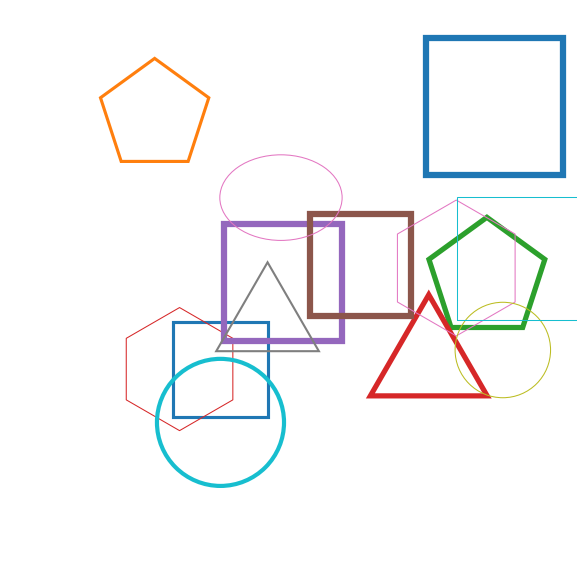[{"shape": "square", "thickness": 3, "radius": 0.59, "center": [0.856, 0.814]}, {"shape": "square", "thickness": 1.5, "radius": 0.41, "center": [0.382, 0.359]}, {"shape": "pentagon", "thickness": 1.5, "radius": 0.49, "center": [0.268, 0.799]}, {"shape": "pentagon", "thickness": 2.5, "radius": 0.53, "center": [0.843, 0.517]}, {"shape": "triangle", "thickness": 2.5, "radius": 0.58, "center": [0.742, 0.372]}, {"shape": "hexagon", "thickness": 0.5, "radius": 0.53, "center": [0.311, 0.36]}, {"shape": "square", "thickness": 3, "radius": 0.51, "center": [0.49, 0.51]}, {"shape": "square", "thickness": 3, "radius": 0.44, "center": [0.625, 0.54]}, {"shape": "hexagon", "thickness": 0.5, "radius": 0.59, "center": [0.79, 0.535]}, {"shape": "oval", "thickness": 0.5, "radius": 0.53, "center": [0.487, 0.657]}, {"shape": "triangle", "thickness": 1, "radius": 0.51, "center": [0.463, 0.442]}, {"shape": "circle", "thickness": 0.5, "radius": 0.41, "center": [0.871, 0.393]}, {"shape": "square", "thickness": 0.5, "radius": 0.53, "center": [0.898, 0.551]}, {"shape": "circle", "thickness": 2, "radius": 0.55, "center": [0.382, 0.268]}]